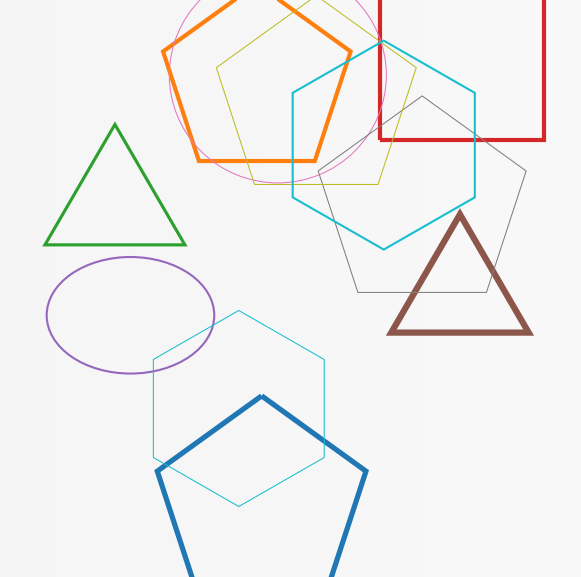[{"shape": "pentagon", "thickness": 2.5, "radius": 0.94, "center": [0.45, 0.125]}, {"shape": "pentagon", "thickness": 2, "radius": 0.85, "center": [0.442, 0.858]}, {"shape": "triangle", "thickness": 1.5, "radius": 0.7, "center": [0.198, 0.645]}, {"shape": "square", "thickness": 2, "radius": 0.71, "center": [0.795, 0.899]}, {"shape": "oval", "thickness": 1, "radius": 0.72, "center": [0.224, 0.453]}, {"shape": "triangle", "thickness": 3, "radius": 0.68, "center": [0.791, 0.491]}, {"shape": "circle", "thickness": 0.5, "radius": 0.93, "center": [0.478, 0.869]}, {"shape": "pentagon", "thickness": 0.5, "radius": 0.94, "center": [0.726, 0.645]}, {"shape": "pentagon", "thickness": 0.5, "radius": 0.9, "center": [0.544, 0.826]}, {"shape": "hexagon", "thickness": 0.5, "radius": 0.85, "center": [0.411, 0.292]}, {"shape": "hexagon", "thickness": 1, "radius": 0.9, "center": [0.66, 0.748]}]